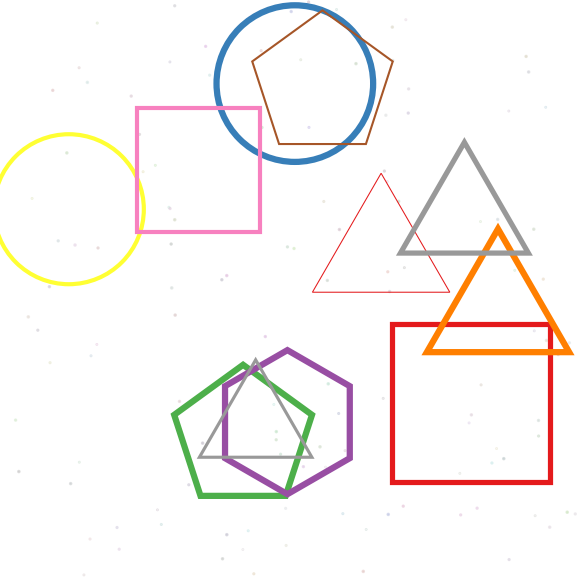[{"shape": "square", "thickness": 2.5, "radius": 0.69, "center": [0.815, 0.301]}, {"shape": "triangle", "thickness": 0.5, "radius": 0.69, "center": [0.66, 0.562]}, {"shape": "circle", "thickness": 3, "radius": 0.68, "center": [0.511, 0.854]}, {"shape": "pentagon", "thickness": 3, "radius": 0.63, "center": [0.421, 0.242]}, {"shape": "hexagon", "thickness": 3, "radius": 0.62, "center": [0.498, 0.268]}, {"shape": "triangle", "thickness": 3, "radius": 0.71, "center": [0.862, 0.46]}, {"shape": "circle", "thickness": 2, "radius": 0.65, "center": [0.119, 0.637]}, {"shape": "pentagon", "thickness": 1, "radius": 0.64, "center": [0.558, 0.853]}, {"shape": "square", "thickness": 2, "radius": 0.54, "center": [0.344, 0.704]}, {"shape": "triangle", "thickness": 1.5, "radius": 0.56, "center": [0.443, 0.264]}, {"shape": "triangle", "thickness": 2.5, "radius": 0.64, "center": [0.804, 0.625]}]